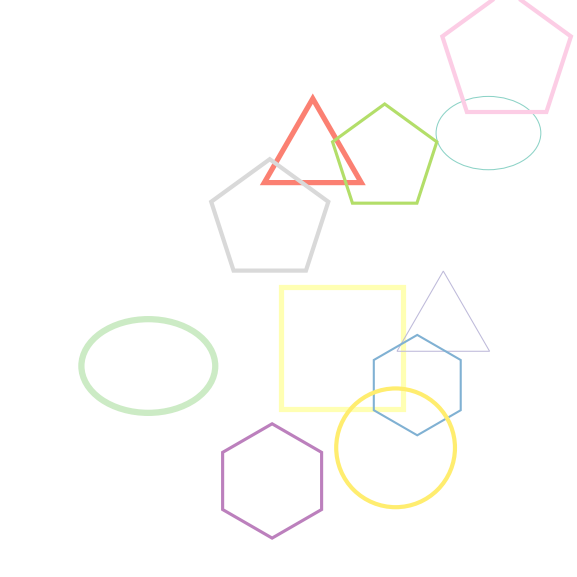[{"shape": "oval", "thickness": 0.5, "radius": 0.45, "center": [0.846, 0.769]}, {"shape": "square", "thickness": 2.5, "radius": 0.53, "center": [0.593, 0.396]}, {"shape": "triangle", "thickness": 0.5, "radius": 0.46, "center": [0.768, 0.437]}, {"shape": "triangle", "thickness": 2.5, "radius": 0.48, "center": [0.542, 0.731]}, {"shape": "hexagon", "thickness": 1, "radius": 0.43, "center": [0.723, 0.332]}, {"shape": "pentagon", "thickness": 1.5, "radius": 0.47, "center": [0.666, 0.724]}, {"shape": "pentagon", "thickness": 2, "radius": 0.59, "center": [0.877, 0.9]}, {"shape": "pentagon", "thickness": 2, "radius": 0.53, "center": [0.467, 0.617]}, {"shape": "hexagon", "thickness": 1.5, "radius": 0.49, "center": [0.471, 0.166]}, {"shape": "oval", "thickness": 3, "radius": 0.58, "center": [0.257, 0.365]}, {"shape": "circle", "thickness": 2, "radius": 0.51, "center": [0.685, 0.224]}]